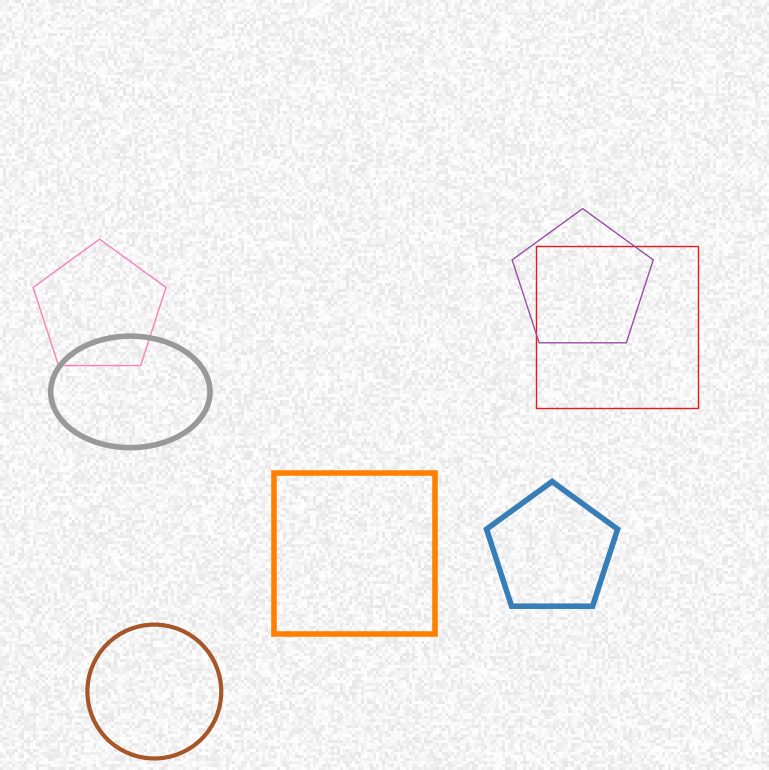[{"shape": "square", "thickness": 0.5, "radius": 0.53, "center": [0.801, 0.575]}, {"shape": "pentagon", "thickness": 2, "radius": 0.45, "center": [0.717, 0.285]}, {"shape": "pentagon", "thickness": 0.5, "radius": 0.48, "center": [0.757, 0.633]}, {"shape": "square", "thickness": 2, "radius": 0.52, "center": [0.461, 0.281]}, {"shape": "circle", "thickness": 1.5, "radius": 0.43, "center": [0.2, 0.102]}, {"shape": "pentagon", "thickness": 0.5, "radius": 0.45, "center": [0.129, 0.599]}, {"shape": "oval", "thickness": 2, "radius": 0.52, "center": [0.169, 0.491]}]